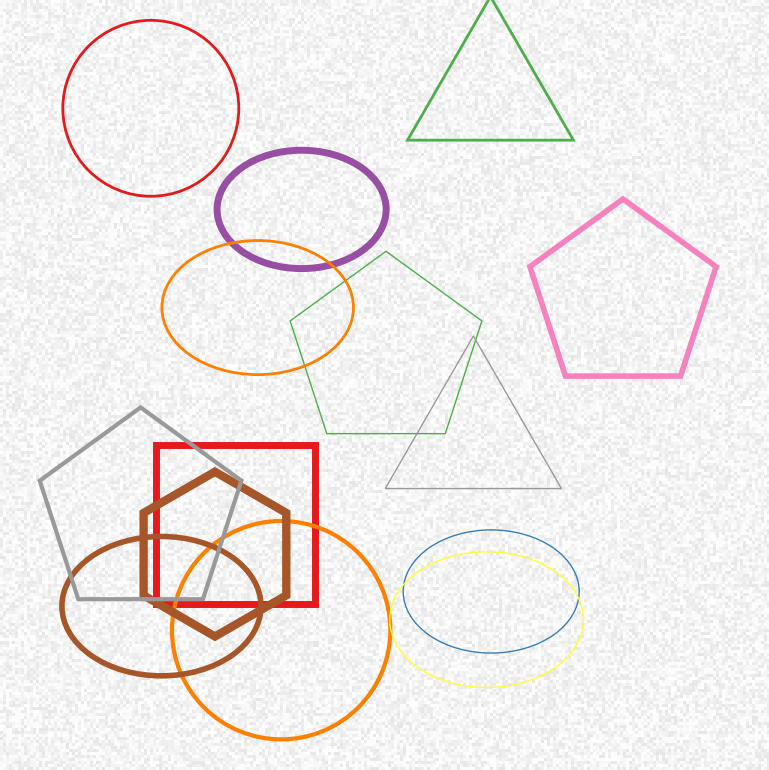[{"shape": "circle", "thickness": 1, "radius": 0.57, "center": [0.196, 0.859]}, {"shape": "square", "thickness": 2.5, "radius": 0.52, "center": [0.306, 0.319]}, {"shape": "oval", "thickness": 0.5, "radius": 0.57, "center": [0.638, 0.232]}, {"shape": "triangle", "thickness": 1, "radius": 0.62, "center": [0.637, 0.88]}, {"shape": "pentagon", "thickness": 0.5, "radius": 0.65, "center": [0.501, 0.543]}, {"shape": "oval", "thickness": 2.5, "radius": 0.55, "center": [0.392, 0.728]}, {"shape": "circle", "thickness": 1.5, "radius": 0.71, "center": [0.365, 0.182]}, {"shape": "oval", "thickness": 1, "radius": 0.62, "center": [0.335, 0.601]}, {"shape": "oval", "thickness": 0.5, "radius": 0.63, "center": [0.632, 0.195]}, {"shape": "hexagon", "thickness": 3, "radius": 0.53, "center": [0.279, 0.28]}, {"shape": "oval", "thickness": 2, "radius": 0.65, "center": [0.21, 0.213]}, {"shape": "pentagon", "thickness": 2, "radius": 0.64, "center": [0.809, 0.614]}, {"shape": "triangle", "thickness": 0.5, "radius": 0.66, "center": [0.615, 0.432]}, {"shape": "pentagon", "thickness": 1.5, "radius": 0.69, "center": [0.183, 0.333]}]